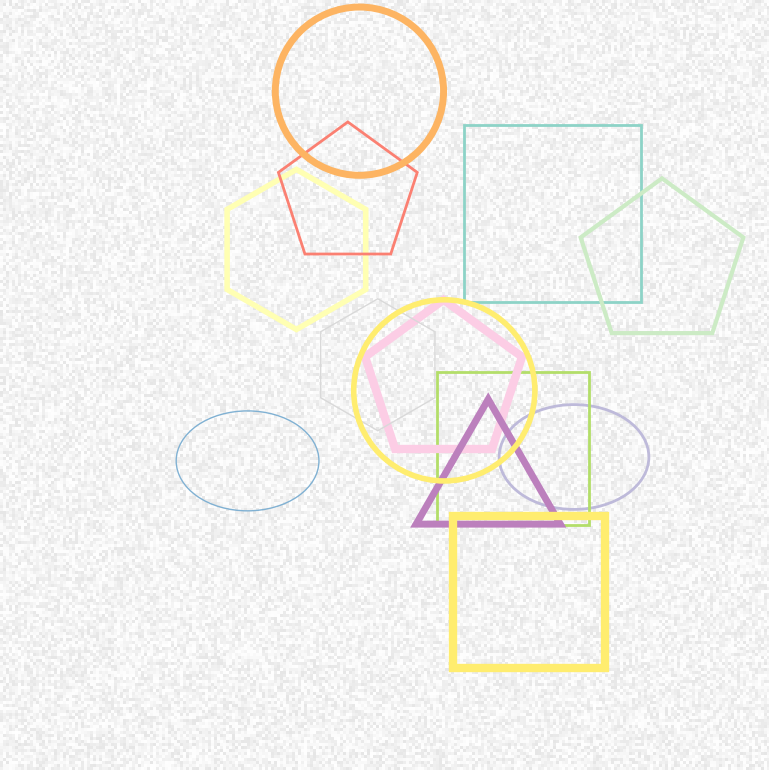[{"shape": "square", "thickness": 1, "radius": 0.58, "center": [0.717, 0.723]}, {"shape": "hexagon", "thickness": 2, "radius": 0.52, "center": [0.385, 0.676]}, {"shape": "oval", "thickness": 1, "radius": 0.49, "center": [0.745, 0.406]}, {"shape": "pentagon", "thickness": 1, "radius": 0.47, "center": [0.452, 0.747]}, {"shape": "oval", "thickness": 0.5, "radius": 0.46, "center": [0.322, 0.401]}, {"shape": "circle", "thickness": 2.5, "radius": 0.55, "center": [0.467, 0.882]}, {"shape": "square", "thickness": 1, "radius": 0.5, "center": [0.666, 0.417]}, {"shape": "pentagon", "thickness": 3, "radius": 0.54, "center": [0.576, 0.504]}, {"shape": "hexagon", "thickness": 0.5, "radius": 0.43, "center": [0.491, 0.526]}, {"shape": "triangle", "thickness": 2.5, "radius": 0.54, "center": [0.634, 0.373]}, {"shape": "pentagon", "thickness": 1.5, "radius": 0.56, "center": [0.86, 0.657]}, {"shape": "square", "thickness": 3, "radius": 0.49, "center": [0.687, 0.232]}, {"shape": "circle", "thickness": 2, "radius": 0.59, "center": [0.577, 0.493]}]